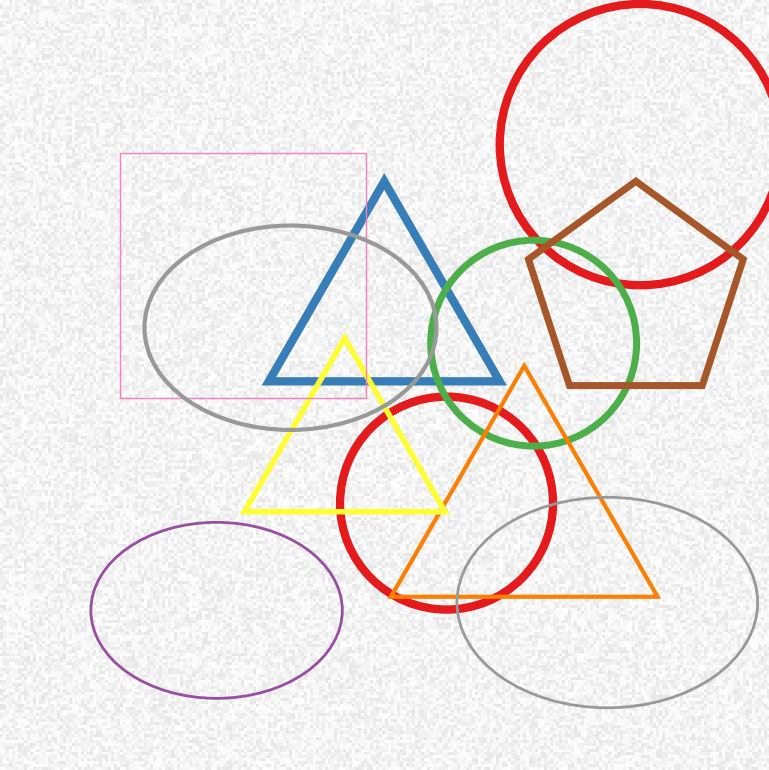[{"shape": "circle", "thickness": 3, "radius": 0.69, "center": [0.58, 0.347]}, {"shape": "circle", "thickness": 3, "radius": 0.91, "center": [0.832, 0.812]}, {"shape": "triangle", "thickness": 3, "radius": 0.87, "center": [0.499, 0.591]}, {"shape": "circle", "thickness": 2.5, "radius": 0.67, "center": [0.693, 0.554]}, {"shape": "oval", "thickness": 1, "radius": 0.82, "center": [0.281, 0.207]}, {"shape": "triangle", "thickness": 1.5, "radius": 1.0, "center": [0.681, 0.325]}, {"shape": "triangle", "thickness": 2, "radius": 0.75, "center": [0.448, 0.411]}, {"shape": "pentagon", "thickness": 2.5, "radius": 0.73, "center": [0.826, 0.618]}, {"shape": "square", "thickness": 0.5, "radius": 0.8, "center": [0.316, 0.642]}, {"shape": "oval", "thickness": 1, "radius": 0.98, "center": [0.789, 0.217]}, {"shape": "oval", "thickness": 1.5, "radius": 0.95, "center": [0.377, 0.574]}]